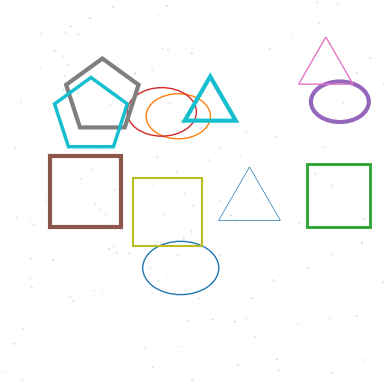[{"shape": "oval", "thickness": 1, "radius": 0.49, "center": [0.469, 0.304]}, {"shape": "triangle", "thickness": 0.5, "radius": 0.46, "center": [0.648, 0.473]}, {"shape": "oval", "thickness": 1, "radius": 0.42, "center": [0.463, 0.698]}, {"shape": "square", "thickness": 2, "radius": 0.41, "center": [0.88, 0.493]}, {"shape": "oval", "thickness": 1, "radius": 0.45, "center": [0.42, 0.709]}, {"shape": "oval", "thickness": 3, "radius": 0.38, "center": [0.883, 0.736]}, {"shape": "square", "thickness": 3, "radius": 0.46, "center": [0.222, 0.503]}, {"shape": "triangle", "thickness": 1, "radius": 0.41, "center": [0.846, 0.822]}, {"shape": "pentagon", "thickness": 3, "radius": 0.49, "center": [0.266, 0.749]}, {"shape": "square", "thickness": 1.5, "radius": 0.44, "center": [0.435, 0.449]}, {"shape": "triangle", "thickness": 3, "radius": 0.38, "center": [0.546, 0.725]}, {"shape": "pentagon", "thickness": 2.5, "radius": 0.5, "center": [0.236, 0.699]}]